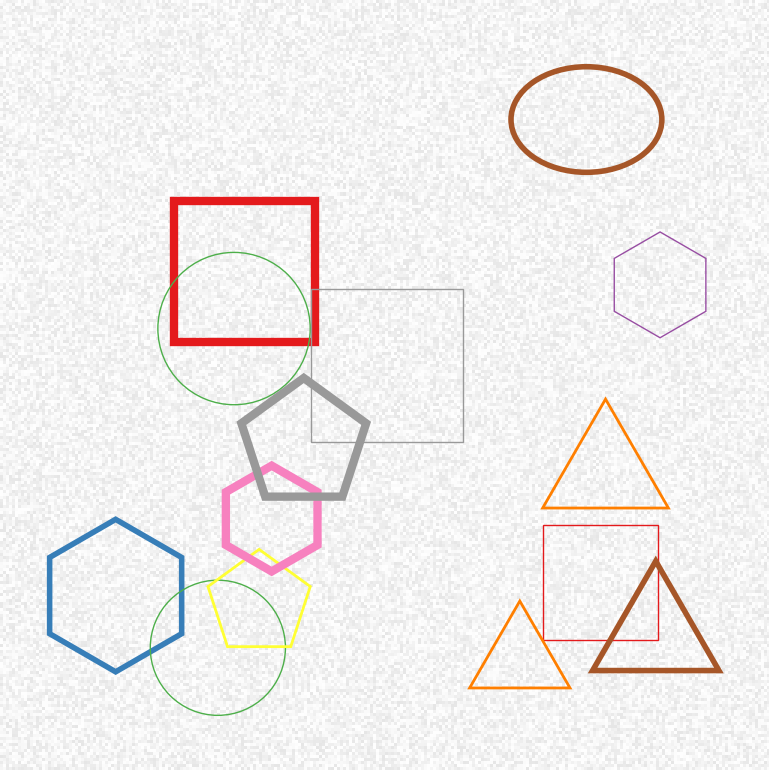[{"shape": "square", "thickness": 3, "radius": 0.46, "center": [0.318, 0.648]}, {"shape": "square", "thickness": 0.5, "radius": 0.37, "center": [0.78, 0.244]}, {"shape": "hexagon", "thickness": 2, "radius": 0.5, "center": [0.15, 0.227]}, {"shape": "circle", "thickness": 0.5, "radius": 0.49, "center": [0.304, 0.573]}, {"shape": "circle", "thickness": 0.5, "radius": 0.44, "center": [0.283, 0.159]}, {"shape": "hexagon", "thickness": 0.5, "radius": 0.34, "center": [0.857, 0.63]}, {"shape": "triangle", "thickness": 1, "radius": 0.47, "center": [0.786, 0.387]}, {"shape": "triangle", "thickness": 1, "radius": 0.38, "center": [0.675, 0.144]}, {"shape": "pentagon", "thickness": 1, "radius": 0.35, "center": [0.337, 0.217]}, {"shape": "triangle", "thickness": 2, "radius": 0.47, "center": [0.852, 0.177]}, {"shape": "oval", "thickness": 2, "radius": 0.49, "center": [0.762, 0.845]}, {"shape": "hexagon", "thickness": 3, "radius": 0.34, "center": [0.353, 0.327]}, {"shape": "square", "thickness": 0.5, "radius": 0.5, "center": [0.503, 0.526]}, {"shape": "pentagon", "thickness": 3, "radius": 0.43, "center": [0.394, 0.424]}]